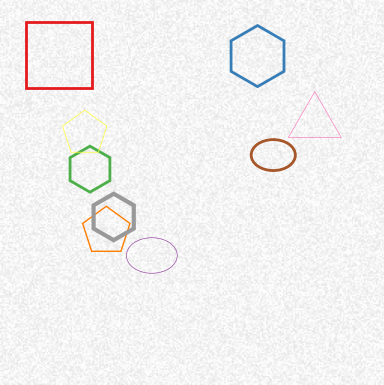[{"shape": "square", "thickness": 2, "radius": 0.43, "center": [0.153, 0.857]}, {"shape": "hexagon", "thickness": 2, "radius": 0.4, "center": [0.669, 0.854]}, {"shape": "hexagon", "thickness": 2, "radius": 0.3, "center": [0.234, 0.561]}, {"shape": "oval", "thickness": 0.5, "radius": 0.33, "center": [0.394, 0.336]}, {"shape": "pentagon", "thickness": 1, "radius": 0.32, "center": [0.276, 0.4]}, {"shape": "pentagon", "thickness": 0.5, "radius": 0.3, "center": [0.22, 0.654]}, {"shape": "oval", "thickness": 2, "radius": 0.29, "center": [0.71, 0.597]}, {"shape": "triangle", "thickness": 0.5, "radius": 0.4, "center": [0.818, 0.683]}, {"shape": "hexagon", "thickness": 3, "radius": 0.3, "center": [0.295, 0.437]}]